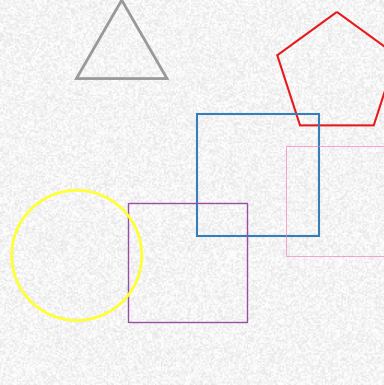[{"shape": "pentagon", "thickness": 1.5, "radius": 0.81, "center": [0.875, 0.806]}, {"shape": "square", "thickness": 1.5, "radius": 0.79, "center": [0.67, 0.546]}, {"shape": "square", "thickness": 1, "radius": 0.77, "center": [0.486, 0.318]}, {"shape": "circle", "thickness": 2, "radius": 0.85, "center": [0.199, 0.337]}, {"shape": "square", "thickness": 0.5, "radius": 0.71, "center": [0.884, 0.478]}, {"shape": "triangle", "thickness": 2, "radius": 0.68, "center": [0.316, 0.864]}]